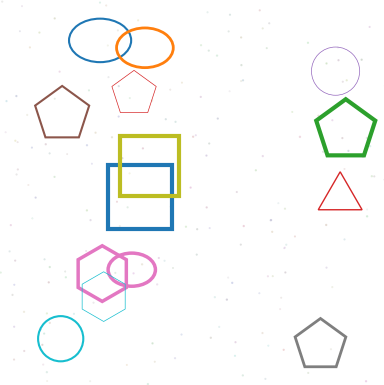[{"shape": "square", "thickness": 3, "radius": 0.42, "center": [0.363, 0.488]}, {"shape": "oval", "thickness": 1.5, "radius": 0.4, "center": [0.26, 0.895]}, {"shape": "oval", "thickness": 2, "radius": 0.37, "center": [0.376, 0.876]}, {"shape": "pentagon", "thickness": 3, "radius": 0.4, "center": [0.898, 0.662]}, {"shape": "pentagon", "thickness": 0.5, "radius": 0.3, "center": [0.348, 0.757]}, {"shape": "triangle", "thickness": 1, "radius": 0.33, "center": [0.884, 0.488]}, {"shape": "circle", "thickness": 0.5, "radius": 0.31, "center": [0.872, 0.815]}, {"shape": "pentagon", "thickness": 1.5, "radius": 0.37, "center": [0.161, 0.703]}, {"shape": "hexagon", "thickness": 2.5, "radius": 0.36, "center": [0.266, 0.289]}, {"shape": "oval", "thickness": 2.5, "radius": 0.31, "center": [0.342, 0.3]}, {"shape": "pentagon", "thickness": 2, "radius": 0.35, "center": [0.832, 0.103]}, {"shape": "square", "thickness": 3, "radius": 0.38, "center": [0.388, 0.569]}, {"shape": "hexagon", "thickness": 0.5, "radius": 0.32, "center": [0.269, 0.23]}, {"shape": "circle", "thickness": 1.5, "radius": 0.29, "center": [0.158, 0.12]}]